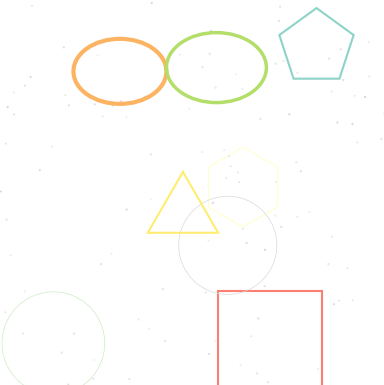[{"shape": "pentagon", "thickness": 1.5, "radius": 0.51, "center": [0.822, 0.878]}, {"shape": "hexagon", "thickness": 0.5, "radius": 0.52, "center": [0.631, 0.514]}, {"shape": "square", "thickness": 1.5, "radius": 0.68, "center": [0.702, 0.109]}, {"shape": "oval", "thickness": 3, "radius": 0.6, "center": [0.311, 0.815]}, {"shape": "oval", "thickness": 2.5, "radius": 0.65, "center": [0.562, 0.824]}, {"shape": "circle", "thickness": 0.5, "radius": 0.64, "center": [0.592, 0.363]}, {"shape": "circle", "thickness": 0.5, "radius": 0.67, "center": [0.139, 0.109]}, {"shape": "triangle", "thickness": 1.5, "radius": 0.53, "center": [0.475, 0.448]}]